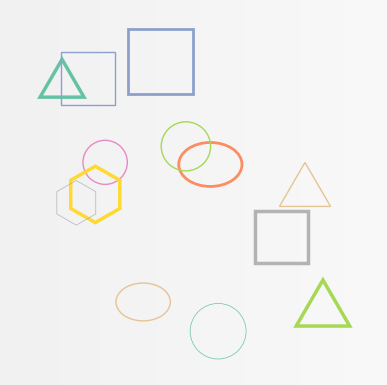[{"shape": "circle", "thickness": 0.5, "radius": 0.36, "center": [0.563, 0.14]}, {"shape": "triangle", "thickness": 2.5, "radius": 0.33, "center": [0.16, 0.78]}, {"shape": "oval", "thickness": 2, "radius": 0.41, "center": [0.543, 0.573]}, {"shape": "square", "thickness": 2, "radius": 0.42, "center": [0.414, 0.84]}, {"shape": "square", "thickness": 1, "radius": 0.34, "center": [0.227, 0.796]}, {"shape": "circle", "thickness": 1, "radius": 0.29, "center": [0.271, 0.578]}, {"shape": "circle", "thickness": 1, "radius": 0.32, "center": [0.48, 0.62]}, {"shape": "triangle", "thickness": 2.5, "radius": 0.4, "center": [0.833, 0.193]}, {"shape": "hexagon", "thickness": 2.5, "radius": 0.37, "center": [0.246, 0.495]}, {"shape": "oval", "thickness": 1, "radius": 0.35, "center": [0.369, 0.216]}, {"shape": "triangle", "thickness": 1, "radius": 0.38, "center": [0.787, 0.502]}, {"shape": "square", "thickness": 2.5, "radius": 0.34, "center": [0.727, 0.385]}, {"shape": "hexagon", "thickness": 0.5, "radius": 0.29, "center": [0.197, 0.473]}]